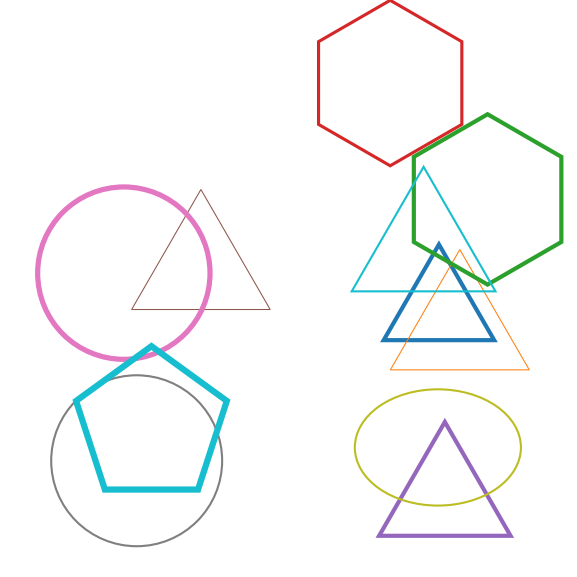[{"shape": "triangle", "thickness": 2, "radius": 0.55, "center": [0.76, 0.465]}, {"shape": "triangle", "thickness": 0.5, "radius": 0.69, "center": [0.796, 0.428]}, {"shape": "hexagon", "thickness": 2, "radius": 0.74, "center": [0.844, 0.654]}, {"shape": "hexagon", "thickness": 1.5, "radius": 0.72, "center": [0.676, 0.855]}, {"shape": "triangle", "thickness": 2, "radius": 0.66, "center": [0.77, 0.137]}, {"shape": "triangle", "thickness": 0.5, "radius": 0.69, "center": [0.348, 0.532]}, {"shape": "circle", "thickness": 2.5, "radius": 0.75, "center": [0.214, 0.526]}, {"shape": "circle", "thickness": 1, "radius": 0.74, "center": [0.237, 0.201]}, {"shape": "oval", "thickness": 1, "radius": 0.72, "center": [0.758, 0.224]}, {"shape": "triangle", "thickness": 1, "radius": 0.72, "center": [0.734, 0.567]}, {"shape": "pentagon", "thickness": 3, "radius": 0.69, "center": [0.262, 0.262]}]